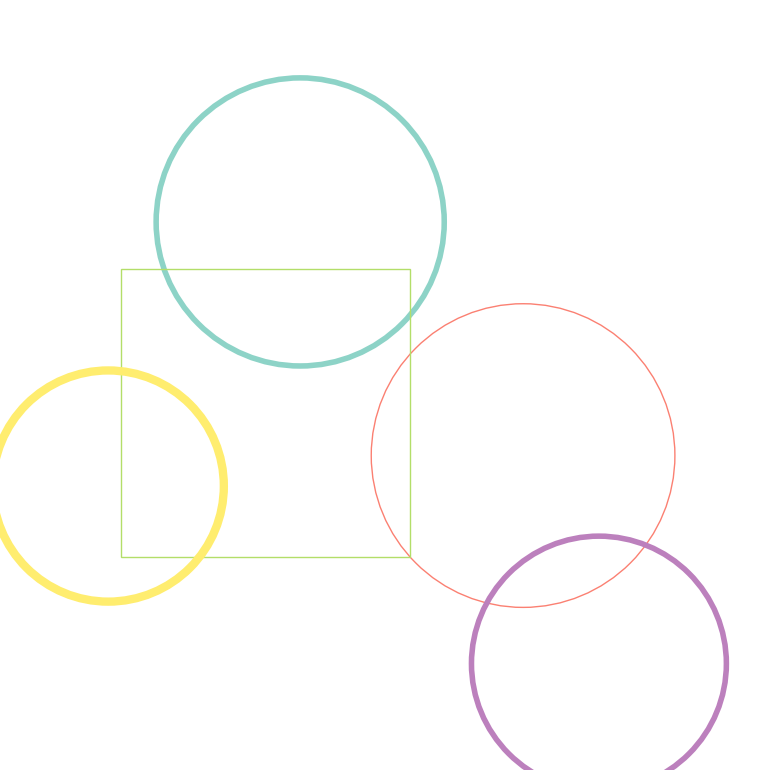[{"shape": "circle", "thickness": 2, "radius": 0.94, "center": [0.39, 0.712]}, {"shape": "circle", "thickness": 0.5, "radius": 0.99, "center": [0.679, 0.408]}, {"shape": "square", "thickness": 0.5, "radius": 0.94, "center": [0.345, 0.464]}, {"shape": "circle", "thickness": 2, "radius": 0.83, "center": [0.778, 0.138]}, {"shape": "circle", "thickness": 3, "radius": 0.75, "center": [0.141, 0.369]}]